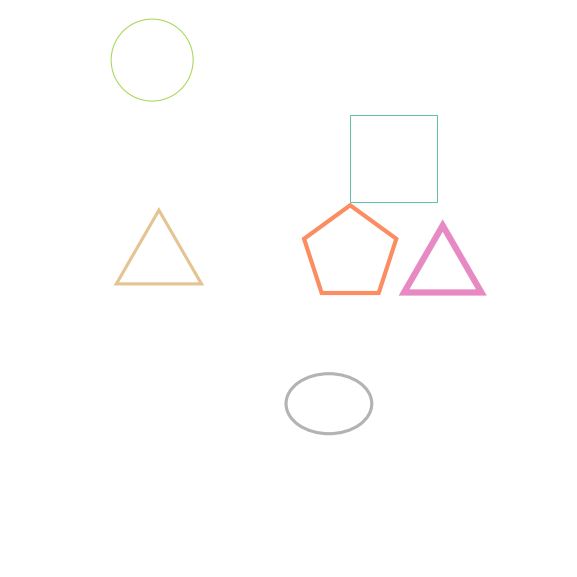[{"shape": "square", "thickness": 0.5, "radius": 0.38, "center": [0.682, 0.725]}, {"shape": "pentagon", "thickness": 2, "radius": 0.42, "center": [0.606, 0.56]}, {"shape": "triangle", "thickness": 3, "radius": 0.39, "center": [0.767, 0.531]}, {"shape": "circle", "thickness": 0.5, "radius": 0.35, "center": [0.263, 0.895]}, {"shape": "triangle", "thickness": 1.5, "radius": 0.43, "center": [0.275, 0.55]}, {"shape": "oval", "thickness": 1.5, "radius": 0.37, "center": [0.57, 0.3]}]